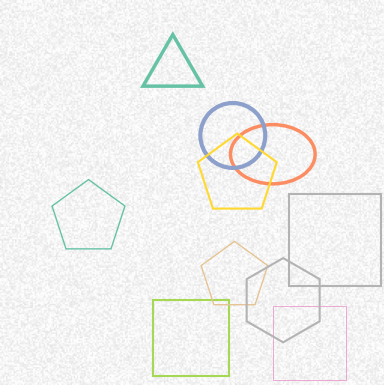[{"shape": "triangle", "thickness": 2.5, "radius": 0.45, "center": [0.449, 0.821]}, {"shape": "pentagon", "thickness": 1, "radius": 0.5, "center": [0.23, 0.434]}, {"shape": "oval", "thickness": 2.5, "radius": 0.55, "center": [0.709, 0.599]}, {"shape": "circle", "thickness": 3, "radius": 0.42, "center": [0.605, 0.648]}, {"shape": "square", "thickness": 0.5, "radius": 0.48, "center": [0.803, 0.109]}, {"shape": "square", "thickness": 1.5, "radius": 0.5, "center": [0.496, 0.122]}, {"shape": "pentagon", "thickness": 1.5, "radius": 0.54, "center": [0.616, 0.545]}, {"shape": "pentagon", "thickness": 1, "radius": 0.45, "center": [0.609, 0.282]}, {"shape": "hexagon", "thickness": 1.5, "radius": 0.55, "center": [0.735, 0.22]}, {"shape": "square", "thickness": 1.5, "radius": 0.6, "center": [0.871, 0.378]}]